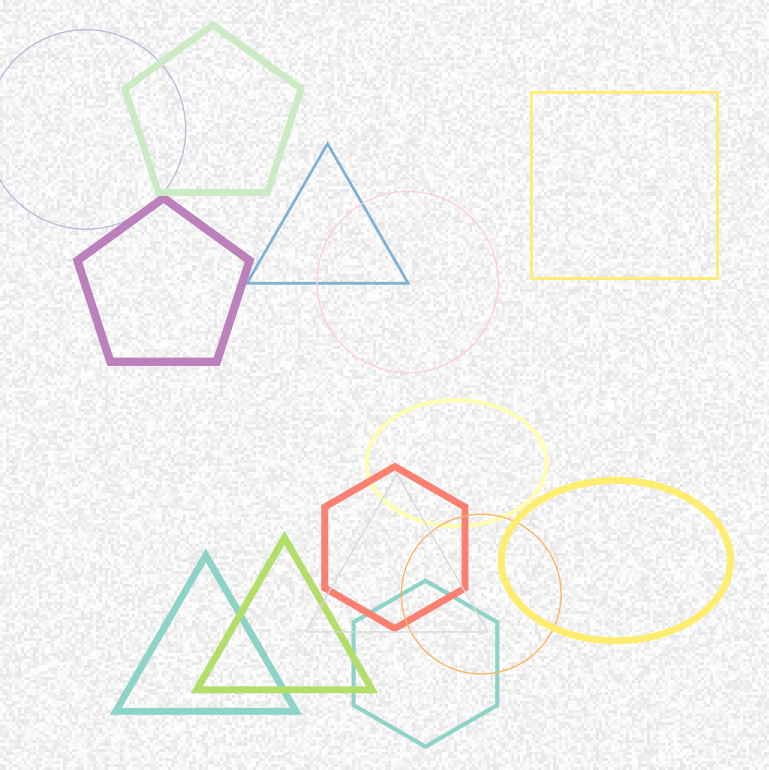[{"shape": "hexagon", "thickness": 1.5, "radius": 0.54, "center": [0.553, 0.138]}, {"shape": "triangle", "thickness": 2.5, "radius": 0.68, "center": [0.267, 0.144]}, {"shape": "oval", "thickness": 1.5, "radius": 0.58, "center": [0.593, 0.399]}, {"shape": "circle", "thickness": 0.5, "radius": 0.65, "center": [0.112, 0.832]}, {"shape": "hexagon", "thickness": 2.5, "radius": 0.53, "center": [0.513, 0.289]}, {"shape": "triangle", "thickness": 1, "radius": 0.6, "center": [0.425, 0.693]}, {"shape": "circle", "thickness": 0.5, "radius": 0.52, "center": [0.625, 0.228]}, {"shape": "triangle", "thickness": 2.5, "radius": 0.66, "center": [0.369, 0.17]}, {"shape": "circle", "thickness": 0.5, "radius": 0.59, "center": [0.529, 0.634]}, {"shape": "triangle", "thickness": 0.5, "radius": 0.68, "center": [0.516, 0.248]}, {"shape": "pentagon", "thickness": 3, "radius": 0.59, "center": [0.212, 0.625]}, {"shape": "pentagon", "thickness": 2.5, "radius": 0.6, "center": [0.277, 0.847]}, {"shape": "square", "thickness": 1, "radius": 0.6, "center": [0.811, 0.76]}, {"shape": "oval", "thickness": 2.5, "radius": 0.74, "center": [0.8, 0.272]}]